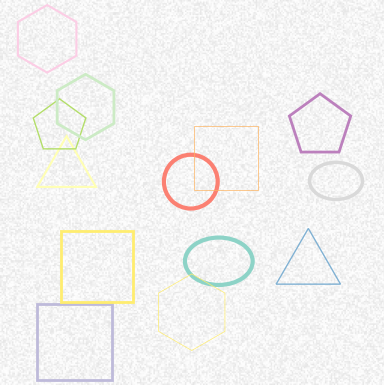[{"shape": "oval", "thickness": 3, "radius": 0.44, "center": [0.568, 0.321]}, {"shape": "triangle", "thickness": 1.5, "radius": 0.44, "center": [0.173, 0.559]}, {"shape": "square", "thickness": 2, "radius": 0.49, "center": [0.194, 0.112]}, {"shape": "circle", "thickness": 3, "radius": 0.35, "center": [0.496, 0.528]}, {"shape": "triangle", "thickness": 1, "radius": 0.48, "center": [0.801, 0.31]}, {"shape": "square", "thickness": 0.5, "radius": 0.41, "center": [0.586, 0.589]}, {"shape": "pentagon", "thickness": 1, "radius": 0.36, "center": [0.155, 0.671]}, {"shape": "hexagon", "thickness": 1.5, "radius": 0.44, "center": [0.122, 0.899]}, {"shape": "oval", "thickness": 2.5, "radius": 0.34, "center": [0.873, 0.53]}, {"shape": "pentagon", "thickness": 2, "radius": 0.42, "center": [0.831, 0.673]}, {"shape": "hexagon", "thickness": 2, "radius": 0.43, "center": [0.222, 0.722]}, {"shape": "hexagon", "thickness": 0.5, "radius": 0.5, "center": [0.498, 0.189]}, {"shape": "square", "thickness": 2, "radius": 0.47, "center": [0.252, 0.308]}]